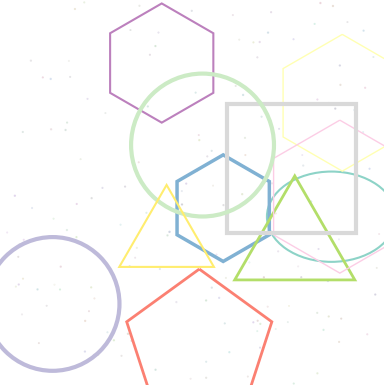[{"shape": "oval", "thickness": 1.5, "radius": 0.84, "center": [0.861, 0.437]}, {"shape": "hexagon", "thickness": 1, "radius": 0.89, "center": [0.889, 0.733]}, {"shape": "circle", "thickness": 3, "radius": 0.87, "center": [0.137, 0.211]}, {"shape": "pentagon", "thickness": 2, "radius": 0.99, "center": [0.518, 0.103]}, {"shape": "hexagon", "thickness": 2.5, "radius": 0.69, "center": [0.58, 0.459]}, {"shape": "triangle", "thickness": 2, "radius": 0.9, "center": [0.766, 0.363]}, {"shape": "hexagon", "thickness": 1, "radius": 0.99, "center": [0.883, 0.489]}, {"shape": "square", "thickness": 3, "radius": 0.83, "center": [0.757, 0.563]}, {"shape": "hexagon", "thickness": 1.5, "radius": 0.77, "center": [0.42, 0.836]}, {"shape": "circle", "thickness": 3, "radius": 0.93, "center": [0.526, 0.623]}, {"shape": "triangle", "thickness": 1.5, "radius": 0.71, "center": [0.433, 0.378]}]